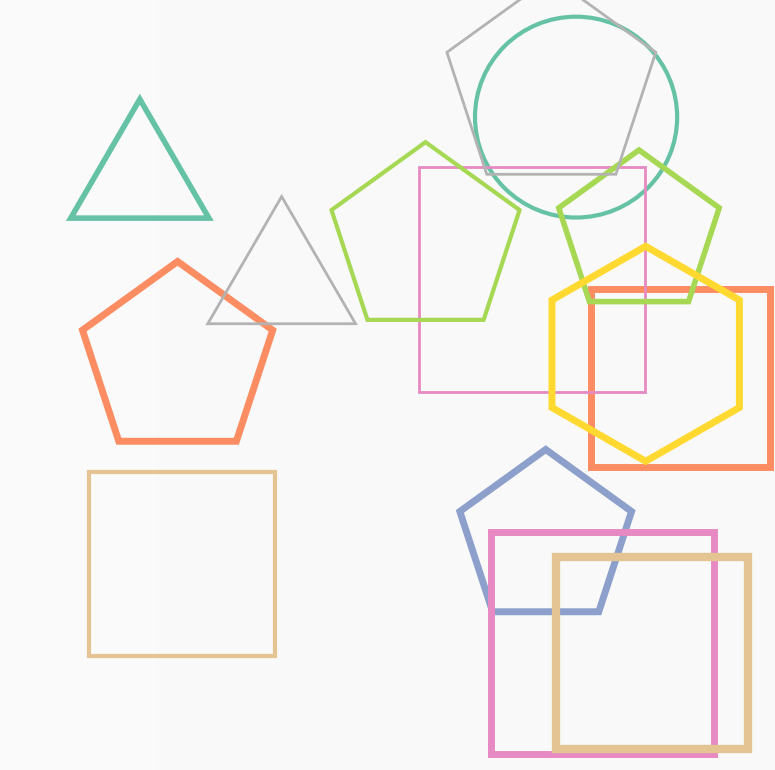[{"shape": "circle", "thickness": 1.5, "radius": 0.65, "center": [0.743, 0.848]}, {"shape": "triangle", "thickness": 2, "radius": 0.51, "center": [0.18, 0.768]}, {"shape": "square", "thickness": 2.5, "radius": 0.58, "center": [0.878, 0.509]}, {"shape": "pentagon", "thickness": 2.5, "radius": 0.65, "center": [0.229, 0.531]}, {"shape": "pentagon", "thickness": 2.5, "radius": 0.58, "center": [0.704, 0.3]}, {"shape": "square", "thickness": 1, "radius": 0.73, "center": [0.686, 0.637]}, {"shape": "square", "thickness": 2.5, "radius": 0.72, "center": [0.777, 0.165]}, {"shape": "pentagon", "thickness": 1.5, "radius": 0.64, "center": [0.549, 0.688]}, {"shape": "pentagon", "thickness": 2, "radius": 0.54, "center": [0.825, 0.696]}, {"shape": "hexagon", "thickness": 2.5, "radius": 0.7, "center": [0.833, 0.541]}, {"shape": "square", "thickness": 3, "radius": 0.62, "center": [0.842, 0.152]}, {"shape": "square", "thickness": 1.5, "radius": 0.6, "center": [0.235, 0.267]}, {"shape": "pentagon", "thickness": 1, "radius": 0.71, "center": [0.711, 0.888]}, {"shape": "triangle", "thickness": 1, "radius": 0.55, "center": [0.363, 0.635]}]